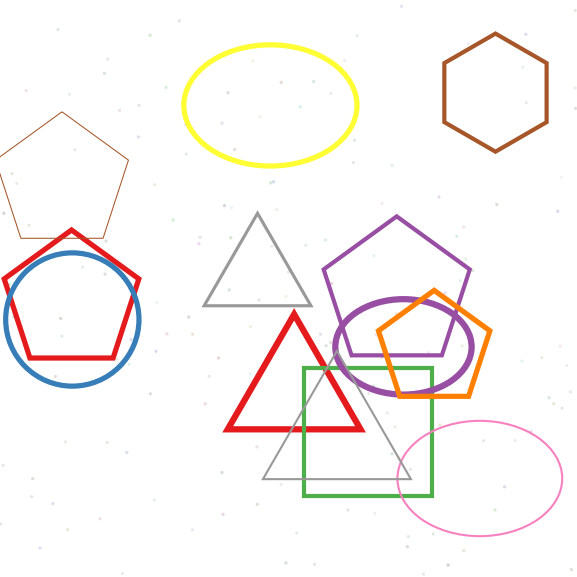[{"shape": "pentagon", "thickness": 2.5, "radius": 0.61, "center": [0.124, 0.478]}, {"shape": "triangle", "thickness": 3, "radius": 0.66, "center": [0.509, 0.322]}, {"shape": "circle", "thickness": 2.5, "radius": 0.58, "center": [0.125, 0.446]}, {"shape": "square", "thickness": 2, "radius": 0.56, "center": [0.637, 0.251]}, {"shape": "pentagon", "thickness": 2, "radius": 0.67, "center": [0.687, 0.491]}, {"shape": "oval", "thickness": 3, "radius": 0.59, "center": [0.699, 0.398]}, {"shape": "pentagon", "thickness": 2.5, "radius": 0.51, "center": [0.752, 0.395]}, {"shape": "oval", "thickness": 2.5, "radius": 0.75, "center": [0.468, 0.817]}, {"shape": "hexagon", "thickness": 2, "radius": 0.51, "center": [0.858, 0.839]}, {"shape": "pentagon", "thickness": 0.5, "radius": 0.61, "center": [0.107, 0.684]}, {"shape": "oval", "thickness": 1, "radius": 0.71, "center": [0.831, 0.171]}, {"shape": "triangle", "thickness": 1.5, "radius": 0.53, "center": [0.446, 0.523]}, {"shape": "triangle", "thickness": 1, "radius": 0.74, "center": [0.583, 0.243]}]